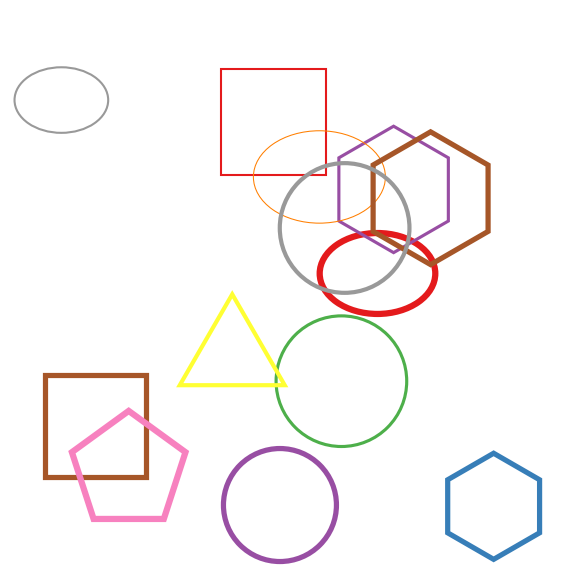[{"shape": "oval", "thickness": 3, "radius": 0.5, "center": [0.654, 0.526]}, {"shape": "square", "thickness": 1, "radius": 0.46, "center": [0.474, 0.788]}, {"shape": "hexagon", "thickness": 2.5, "radius": 0.46, "center": [0.855, 0.122]}, {"shape": "circle", "thickness": 1.5, "radius": 0.57, "center": [0.591, 0.339]}, {"shape": "hexagon", "thickness": 1.5, "radius": 0.55, "center": [0.682, 0.671]}, {"shape": "circle", "thickness": 2.5, "radius": 0.49, "center": [0.485, 0.125]}, {"shape": "oval", "thickness": 0.5, "radius": 0.57, "center": [0.553, 0.693]}, {"shape": "triangle", "thickness": 2, "radius": 0.52, "center": [0.402, 0.385]}, {"shape": "square", "thickness": 2.5, "radius": 0.44, "center": [0.166, 0.261]}, {"shape": "hexagon", "thickness": 2.5, "radius": 0.57, "center": [0.746, 0.656]}, {"shape": "pentagon", "thickness": 3, "radius": 0.52, "center": [0.223, 0.184]}, {"shape": "oval", "thickness": 1, "radius": 0.41, "center": [0.106, 0.826]}, {"shape": "circle", "thickness": 2, "radius": 0.56, "center": [0.597, 0.604]}]